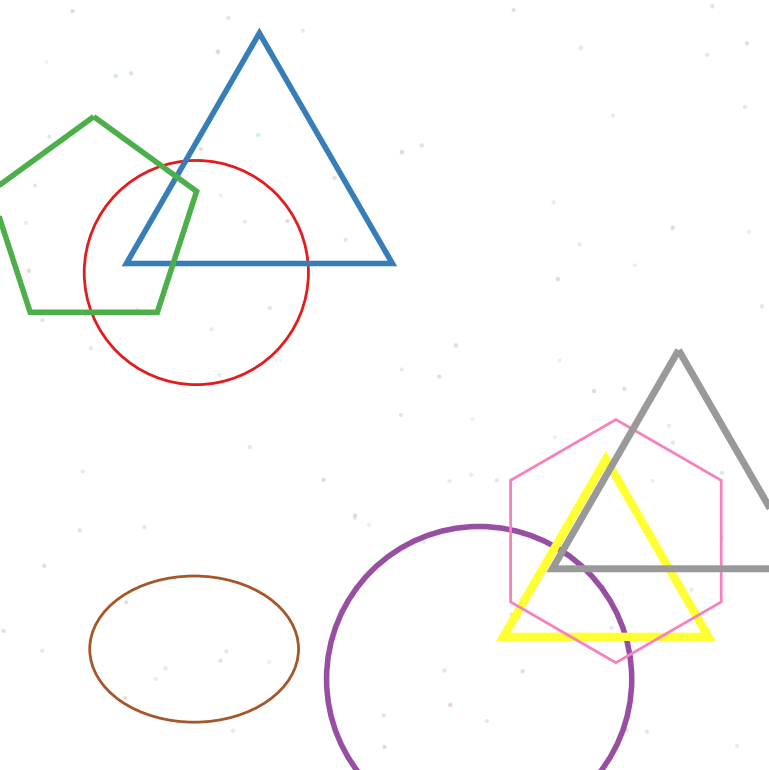[{"shape": "circle", "thickness": 1, "radius": 0.73, "center": [0.255, 0.646]}, {"shape": "triangle", "thickness": 2, "radius": 1.0, "center": [0.337, 0.758]}, {"shape": "pentagon", "thickness": 2, "radius": 0.7, "center": [0.122, 0.708]}, {"shape": "circle", "thickness": 2, "radius": 0.99, "center": [0.622, 0.118]}, {"shape": "triangle", "thickness": 3, "radius": 0.77, "center": [0.787, 0.25]}, {"shape": "oval", "thickness": 1, "radius": 0.68, "center": [0.252, 0.157]}, {"shape": "hexagon", "thickness": 1, "radius": 0.79, "center": [0.8, 0.297]}, {"shape": "triangle", "thickness": 2.5, "radius": 0.95, "center": [0.881, 0.356]}]